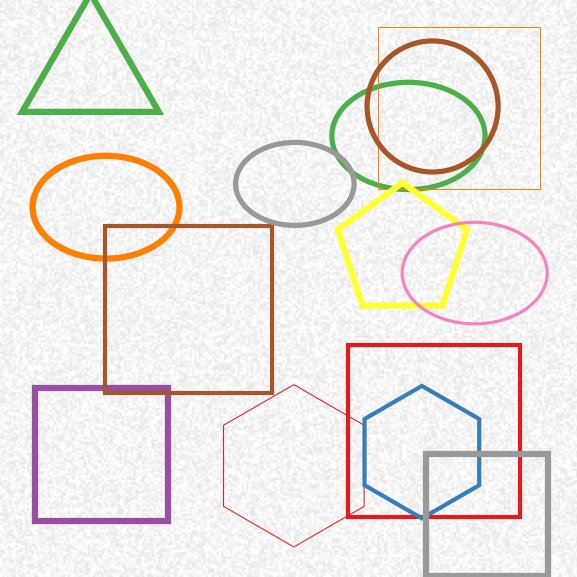[{"shape": "square", "thickness": 2, "radius": 0.74, "center": [0.751, 0.253]}, {"shape": "hexagon", "thickness": 0.5, "radius": 0.7, "center": [0.509, 0.193]}, {"shape": "hexagon", "thickness": 2, "radius": 0.57, "center": [0.731, 0.216]}, {"shape": "oval", "thickness": 2.5, "radius": 0.66, "center": [0.707, 0.764]}, {"shape": "triangle", "thickness": 3, "radius": 0.68, "center": [0.157, 0.874]}, {"shape": "square", "thickness": 3, "radius": 0.58, "center": [0.176, 0.212]}, {"shape": "square", "thickness": 0.5, "radius": 0.7, "center": [0.795, 0.812]}, {"shape": "oval", "thickness": 3, "radius": 0.64, "center": [0.184, 0.64]}, {"shape": "pentagon", "thickness": 3, "radius": 0.59, "center": [0.697, 0.565]}, {"shape": "square", "thickness": 2, "radius": 0.72, "center": [0.327, 0.464]}, {"shape": "circle", "thickness": 2.5, "radius": 0.57, "center": [0.749, 0.815]}, {"shape": "oval", "thickness": 1.5, "radius": 0.63, "center": [0.822, 0.526]}, {"shape": "oval", "thickness": 2.5, "radius": 0.51, "center": [0.511, 0.681]}, {"shape": "square", "thickness": 3, "radius": 0.53, "center": [0.843, 0.107]}]